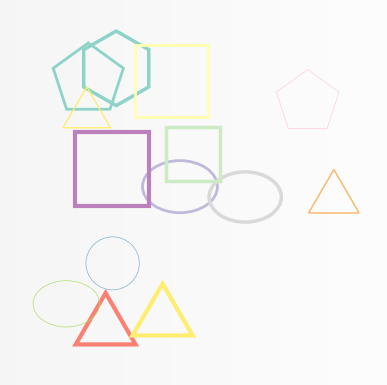[{"shape": "pentagon", "thickness": 2, "radius": 0.48, "center": [0.228, 0.793]}, {"shape": "hexagon", "thickness": 2.5, "radius": 0.48, "center": [0.3, 0.823]}, {"shape": "square", "thickness": 2, "radius": 0.47, "center": [0.443, 0.789]}, {"shape": "oval", "thickness": 2, "radius": 0.48, "center": [0.464, 0.515]}, {"shape": "triangle", "thickness": 3, "radius": 0.45, "center": [0.273, 0.15]}, {"shape": "circle", "thickness": 0.5, "radius": 0.34, "center": [0.291, 0.316]}, {"shape": "triangle", "thickness": 1, "radius": 0.38, "center": [0.862, 0.484]}, {"shape": "oval", "thickness": 0.5, "radius": 0.43, "center": [0.171, 0.211]}, {"shape": "pentagon", "thickness": 0.5, "radius": 0.42, "center": [0.794, 0.735]}, {"shape": "oval", "thickness": 2.5, "radius": 0.47, "center": [0.633, 0.488]}, {"shape": "square", "thickness": 3, "radius": 0.48, "center": [0.289, 0.562]}, {"shape": "square", "thickness": 2.5, "radius": 0.35, "center": [0.498, 0.601]}, {"shape": "triangle", "thickness": 3, "radius": 0.45, "center": [0.42, 0.173]}, {"shape": "triangle", "thickness": 1, "radius": 0.35, "center": [0.224, 0.704]}]